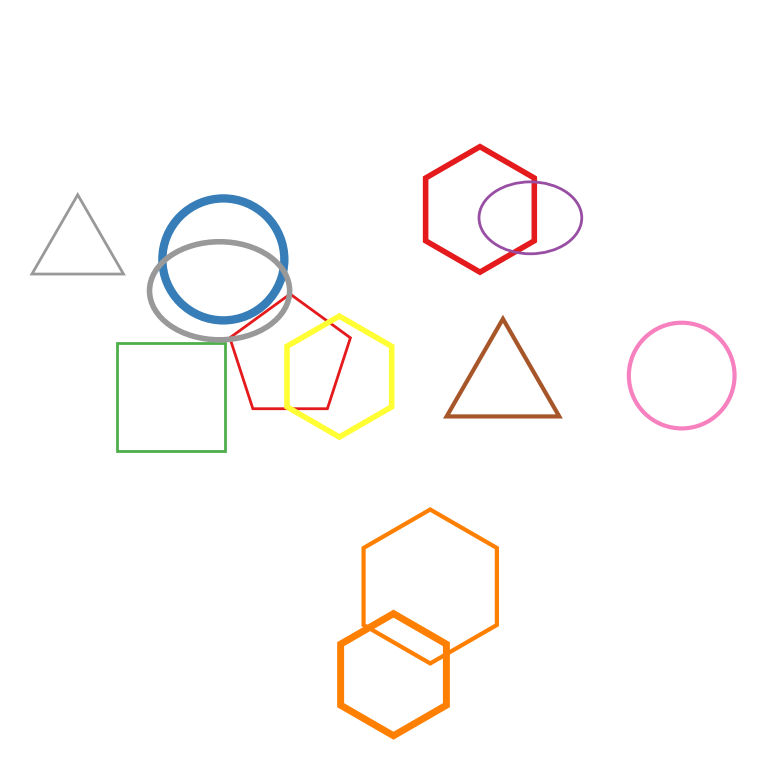[{"shape": "pentagon", "thickness": 1, "radius": 0.41, "center": [0.377, 0.536]}, {"shape": "hexagon", "thickness": 2, "radius": 0.41, "center": [0.623, 0.728]}, {"shape": "circle", "thickness": 3, "radius": 0.4, "center": [0.29, 0.663]}, {"shape": "square", "thickness": 1, "radius": 0.35, "center": [0.222, 0.484]}, {"shape": "oval", "thickness": 1, "radius": 0.33, "center": [0.689, 0.717]}, {"shape": "hexagon", "thickness": 1.5, "radius": 0.5, "center": [0.559, 0.238]}, {"shape": "hexagon", "thickness": 2.5, "radius": 0.4, "center": [0.511, 0.124]}, {"shape": "hexagon", "thickness": 2, "radius": 0.39, "center": [0.441, 0.511]}, {"shape": "triangle", "thickness": 1.5, "radius": 0.42, "center": [0.653, 0.501]}, {"shape": "circle", "thickness": 1.5, "radius": 0.34, "center": [0.885, 0.512]}, {"shape": "triangle", "thickness": 1, "radius": 0.34, "center": [0.101, 0.678]}, {"shape": "oval", "thickness": 2, "radius": 0.45, "center": [0.285, 0.622]}]